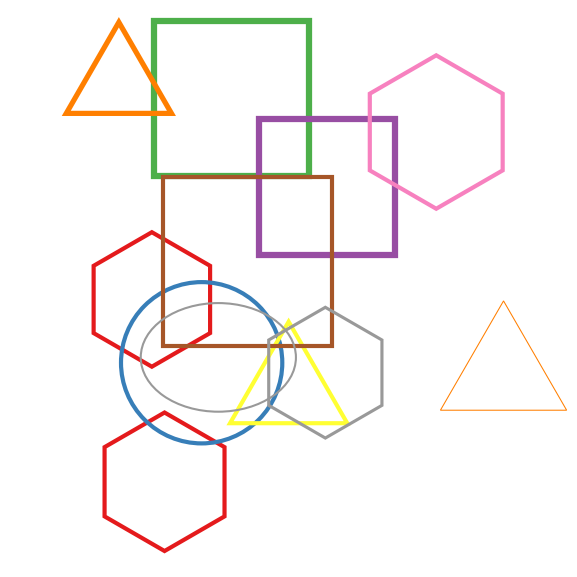[{"shape": "hexagon", "thickness": 2, "radius": 0.6, "center": [0.285, 0.165]}, {"shape": "hexagon", "thickness": 2, "radius": 0.58, "center": [0.263, 0.481]}, {"shape": "circle", "thickness": 2, "radius": 0.7, "center": [0.349, 0.371]}, {"shape": "square", "thickness": 3, "radius": 0.67, "center": [0.401, 0.829]}, {"shape": "square", "thickness": 3, "radius": 0.59, "center": [0.565, 0.676]}, {"shape": "triangle", "thickness": 2.5, "radius": 0.53, "center": [0.206, 0.855]}, {"shape": "triangle", "thickness": 0.5, "radius": 0.63, "center": [0.872, 0.352]}, {"shape": "triangle", "thickness": 2, "radius": 0.59, "center": [0.5, 0.325]}, {"shape": "square", "thickness": 2, "radius": 0.73, "center": [0.428, 0.546]}, {"shape": "hexagon", "thickness": 2, "radius": 0.66, "center": [0.755, 0.771]}, {"shape": "hexagon", "thickness": 1.5, "radius": 0.57, "center": [0.563, 0.354]}, {"shape": "oval", "thickness": 1, "radius": 0.67, "center": [0.378, 0.38]}]